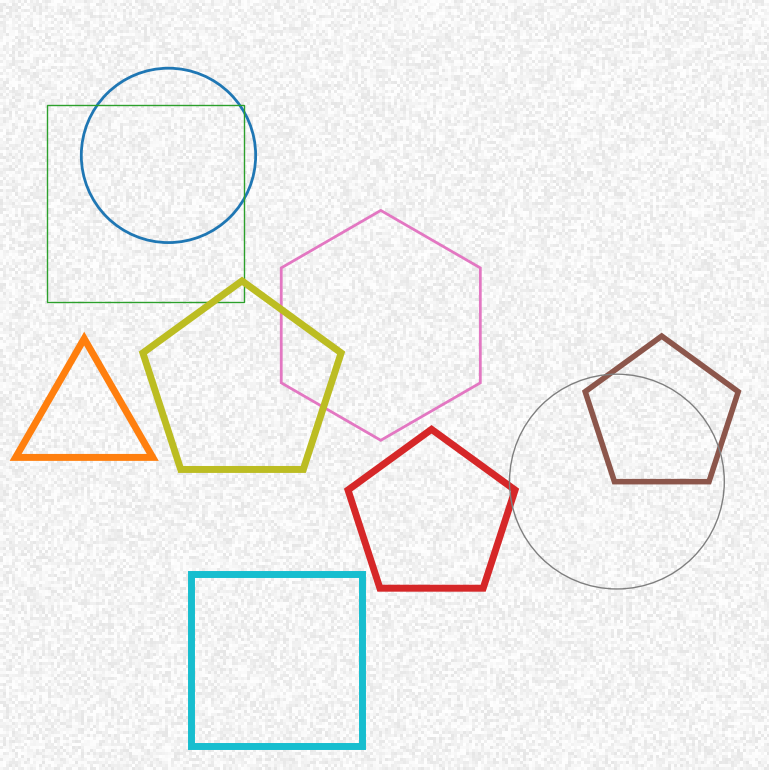[{"shape": "circle", "thickness": 1, "radius": 0.57, "center": [0.219, 0.798]}, {"shape": "triangle", "thickness": 2.5, "radius": 0.51, "center": [0.109, 0.457]}, {"shape": "square", "thickness": 0.5, "radius": 0.64, "center": [0.189, 0.736]}, {"shape": "pentagon", "thickness": 2.5, "radius": 0.57, "center": [0.56, 0.328]}, {"shape": "pentagon", "thickness": 2, "radius": 0.52, "center": [0.859, 0.459]}, {"shape": "hexagon", "thickness": 1, "radius": 0.75, "center": [0.495, 0.577]}, {"shape": "circle", "thickness": 0.5, "radius": 0.7, "center": [0.801, 0.375]}, {"shape": "pentagon", "thickness": 2.5, "radius": 0.68, "center": [0.314, 0.5]}, {"shape": "square", "thickness": 2.5, "radius": 0.56, "center": [0.359, 0.143]}]